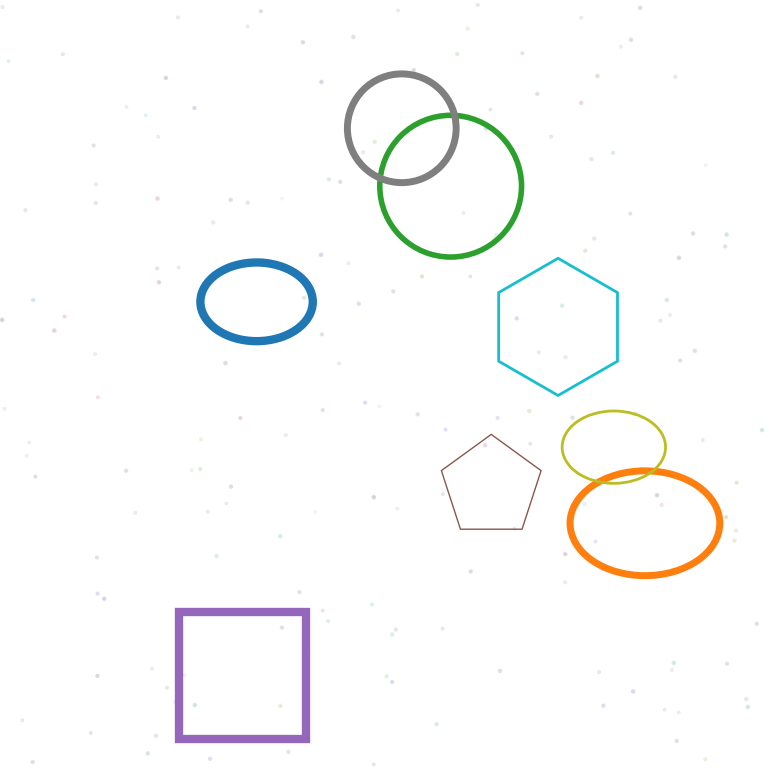[{"shape": "oval", "thickness": 3, "radius": 0.36, "center": [0.333, 0.608]}, {"shape": "oval", "thickness": 2.5, "radius": 0.49, "center": [0.838, 0.32]}, {"shape": "circle", "thickness": 2, "radius": 0.46, "center": [0.585, 0.758]}, {"shape": "square", "thickness": 3, "radius": 0.41, "center": [0.315, 0.122]}, {"shape": "pentagon", "thickness": 0.5, "radius": 0.34, "center": [0.638, 0.368]}, {"shape": "circle", "thickness": 2.5, "radius": 0.35, "center": [0.522, 0.833]}, {"shape": "oval", "thickness": 1, "radius": 0.34, "center": [0.797, 0.419]}, {"shape": "hexagon", "thickness": 1, "radius": 0.45, "center": [0.725, 0.575]}]